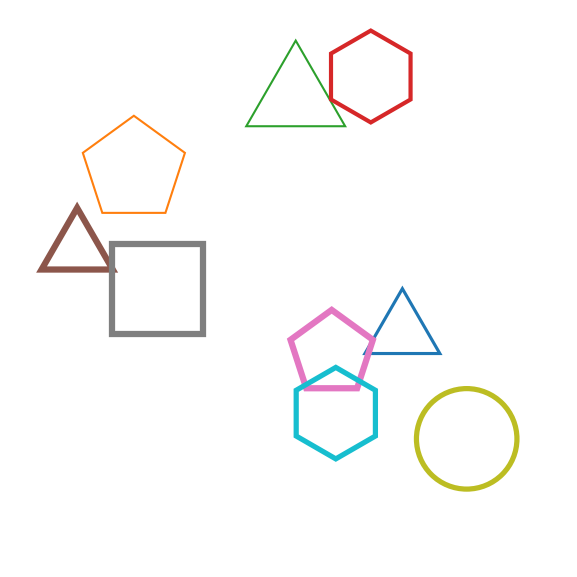[{"shape": "triangle", "thickness": 1.5, "radius": 0.37, "center": [0.697, 0.424]}, {"shape": "pentagon", "thickness": 1, "radius": 0.46, "center": [0.232, 0.706]}, {"shape": "triangle", "thickness": 1, "radius": 0.49, "center": [0.512, 0.83]}, {"shape": "hexagon", "thickness": 2, "radius": 0.4, "center": [0.642, 0.867]}, {"shape": "triangle", "thickness": 3, "radius": 0.36, "center": [0.134, 0.568]}, {"shape": "pentagon", "thickness": 3, "radius": 0.37, "center": [0.574, 0.388]}, {"shape": "square", "thickness": 3, "radius": 0.39, "center": [0.273, 0.498]}, {"shape": "circle", "thickness": 2.5, "radius": 0.44, "center": [0.808, 0.239]}, {"shape": "hexagon", "thickness": 2.5, "radius": 0.4, "center": [0.581, 0.284]}]